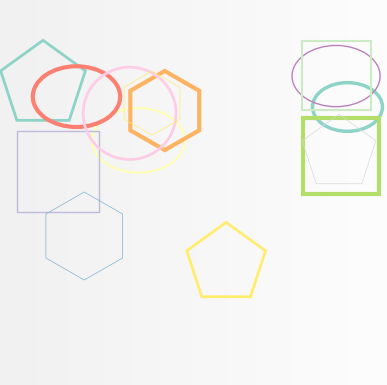[{"shape": "pentagon", "thickness": 2, "radius": 0.57, "center": [0.111, 0.78]}, {"shape": "oval", "thickness": 2.5, "radius": 0.45, "center": [0.897, 0.722]}, {"shape": "oval", "thickness": 1.5, "radius": 0.6, "center": [0.357, 0.635]}, {"shape": "square", "thickness": 1, "radius": 0.53, "center": [0.149, 0.554]}, {"shape": "oval", "thickness": 3, "radius": 0.56, "center": [0.197, 0.749]}, {"shape": "hexagon", "thickness": 0.5, "radius": 0.57, "center": [0.217, 0.387]}, {"shape": "hexagon", "thickness": 3, "radius": 0.51, "center": [0.425, 0.713]}, {"shape": "square", "thickness": 3, "radius": 0.49, "center": [0.88, 0.595]}, {"shape": "circle", "thickness": 2, "radius": 0.6, "center": [0.335, 0.706]}, {"shape": "pentagon", "thickness": 0.5, "radius": 0.5, "center": [0.875, 0.604]}, {"shape": "oval", "thickness": 1, "radius": 0.57, "center": [0.867, 0.802]}, {"shape": "square", "thickness": 1.5, "radius": 0.45, "center": [0.868, 0.804]}, {"shape": "hexagon", "thickness": 0.5, "radius": 0.42, "center": [0.392, 0.732]}, {"shape": "pentagon", "thickness": 2, "radius": 0.53, "center": [0.584, 0.316]}]